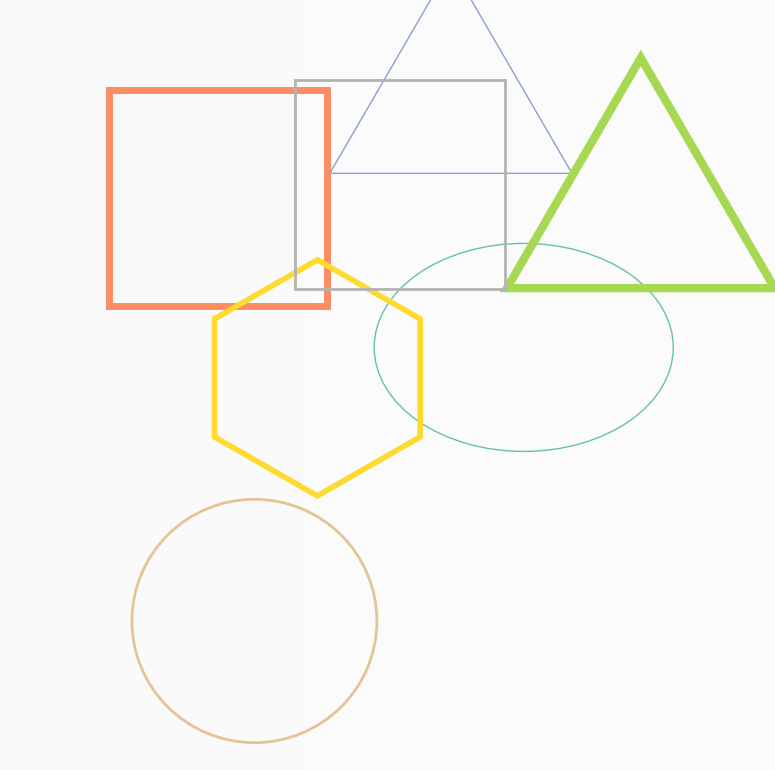[{"shape": "oval", "thickness": 0.5, "radius": 0.96, "center": [0.676, 0.549]}, {"shape": "square", "thickness": 2.5, "radius": 0.7, "center": [0.281, 0.743]}, {"shape": "triangle", "thickness": 0.5, "radius": 0.9, "center": [0.582, 0.865]}, {"shape": "triangle", "thickness": 3, "radius": 1.0, "center": [0.827, 0.726]}, {"shape": "hexagon", "thickness": 2, "radius": 0.77, "center": [0.409, 0.509]}, {"shape": "circle", "thickness": 1, "radius": 0.79, "center": [0.328, 0.194]}, {"shape": "square", "thickness": 1, "radius": 0.68, "center": [0.516, 0.761]}]